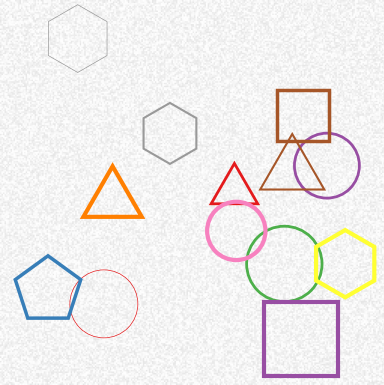[{"shape": "triangle", "thickness": 2, "radius": 0.35, "center": [0.609, 0.506]}, {"shape": "circle", "thickness": 0.5, "radius": 0.44, "center": [0.27, 0.211]}, {"shape": "pentagon", "thickness": 2.5, "radius": 0.45, "center": [0.125, 0.246]}, {"shape": "circle", "thickness": 2, "radius": 0.49, "center": [0.738, 0.315]}, {"shape": "square", "thickness": 3, "radius": 0.48, "center": [0.783, 0.12]}, {"shape": "circle", "thickness": 2, "radius": 0.42, "center": [0.849, 0.57]}, {"shape": "triangle", "thickness": 3, "radius": 0.44, "center": [0.292, 0.481]}, {"shape": "hexagon", "thickness": 3, "radius": 0.44, "center": [0.897, 0.315]}, {"shape": "square", "thickness": 2.5, "radius": 0.33, "center": [0.788, 0.7]}, {"shape": "triangle", "thickness": 1.5, "radius": 0.48, "center": [0.759, 0.556]}, {"shape": "circle", "thickness": 3, "radius": 0.38, "center": [0.614, 0.4]}, {"shape": "hexagon", "thickness": 0.5, "radius": 0.44, "center": [0.202, 0.9]}, {"shape": "hexagon", "thickness": 1.5, "radius": 0.4, "center": [0.441, 0.654]}]